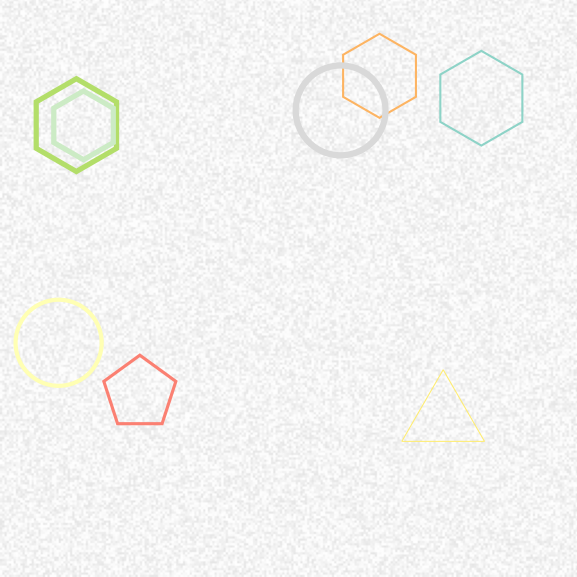[{"shape": "hexagon", "thickness": 1, "radius": 0.41, "center": [0.833, 0.829]}, {"shape": "circle", "thickness": 2, "radius": 0.37, "center": [0.102, 0.406]}, {"shape": "pentagon", "thickness": 1.5, "radius": 0.33, "center": [0.242, 0.318]}, {"shape": "hexagon", "thickness": 1, "radius": 0.36, "center": [0.657, 0.868]}, {"shape": "hexagon", "thickness": 2.5, "radius": 0.4, "center": [0.132, 0.783]}, {"shape": "circle", "thickness": 3, "radius": 0.39, "center": [0.59, 0.808]}, {"shape": "hexagon", "thickness": 2.5, "radius": 0.3, "center": [0.145, 0.782]}, {"shape": "triangle", "thickness": 0.5, "radius": 0.41, "center": [0.767, 0.276]}]